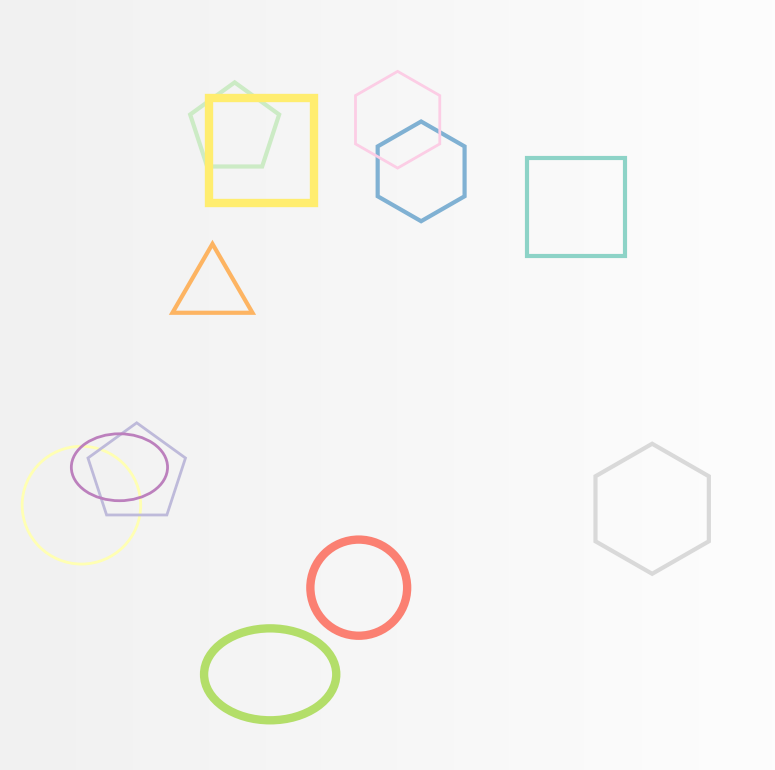[{"shape": "square", "thickness": 1.5, "radius": 0.32, "center": [0.744, 0.731]}, {"shape": "circle", "thickness": 1, "radius": 0.38, "center": [0.105, 0.344]}, {"shape": "pentagon", "thickness": 1, "radius": 0.33, "center": [0.176, 0.385]}, {"shape": "circle", "thickness": 3, "radius": 0.31, "center": [0.463, 0.237]}, {"shape": "hexagon", "thickness": 1.5, "radius": 0.32, "center": [0.543, 0.777]}, {"shape": "triangle", "thickness": 1.5, "radius": 0.3, "center": [0.274, 0.624]}, {"shape": "oval", "thickness": 3, "radius": 0.43, "center": [0.349, 0.124]}, {"shape": "hexagon", "thickness": 1, "radius": 0.31, "center": [0.513, 0.845]}, {"shape": "hexagon", "thickness": 1.5, "radius": 0.42, "center": [0.842, 0.339]}, {"shape": "oval", "thickness": 1, "radius": 0.31, "center": [0.154, 0.393]}, {"shape": "pentagon", "thickness": 1.5, "radius": 0.3, "center": [0.303, 0.833]}, {"shape": "square", "thickness": 3, "radius": 0.34, "center": [0.338, 0.805]}]